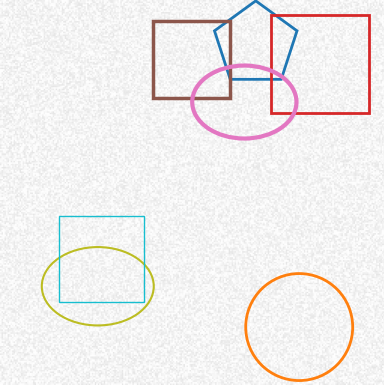[{"shape": "pentagon", "thickness": 2, "radius": 0.56, "center": [0.664, 0.885]}, {"shape": "circle", "thickness": 2, "radius": 0.69, "center": [0.777, 0.15]}, {"shape": "square", "thickness": 2, "radius": 0.64, "center": [0.831, 0.835]}, {"shape": "square", "thickness": 2.5, "radius": 0.5, "center": [0.496, 0.845]}, {"shape": "oval", "thickness": 3, "radius": 0.68, "center": [0.635, 0.735]}, {"shape": "oval", "thickness": 1.5, "radius": 0.73, "center": [0.254, 0.256]}, {"shape": "square", "thickness": 1, "radius": 0.56, "center": [0.264, 0.328]}]